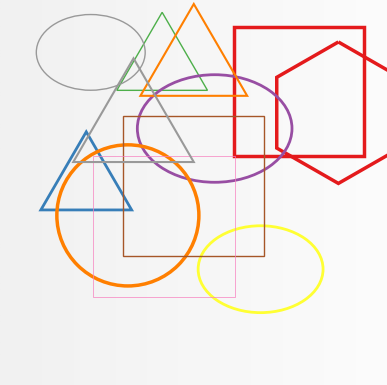[{"shape": "square", "thickness": 2.5, "radius": 0.84, "center": [0.771, 0.762]}, {"shape": "hexagon", "thickness": 2.5, "radius": 0.92, "center": [0.873, 0.707]}, {"shape": "triangle", "thickness": 2, "radius": 0.68, "center": [0.223, 0.522]}, {"shape": "triangle", "thickness": 1, "radius": 0.68, "center": [0.418, 0.833]}, {"shape": "oval", "thickness": 2, "radius": 1.0, "center": [0.554, 0.666]}, {"shape": "triangle", "thickness": 1.5, "radius": 0.8, "center": [0.5, 0.831]}, {"shape": "circle", "thickness": 2.5, "radius": 0.92, "center": [0.33, 0.441]}, {"shape": "oval", "thickness": 2, "radius": 0.81, "center": [0.673, 0.301]}, {"shape": "square", "thickness": 1, "radius": 0.91, "center": [0.5, 0.516]}, {"shape": "square", "thickness": 0.5, "radius": 0.92, "center": [0.424, 0.411]}, {"shape": "oval", "thickness": 1, "radius": 0.7, "center": [0.234, 0.864]}, {"shape": "triangle", "thickness": 1.5, "radius": 0.9, "center": [0.345, 0.669]}]